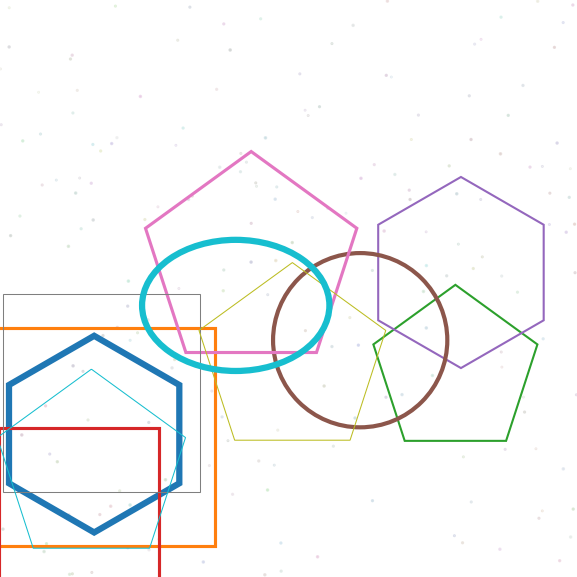[{"shape": "hexagon", "thickness": 3, "radius": 0.85, "center": [0.163, 0.247]}, {"shape": "square", "thickness": 1.5, "radius": 0.95, "center": [0.183, 0.242]}, {"shape": "pentagon", "thickness": 1, "radius": 0.75, "center": [0.789, 0.357]}, {"shape": "square", "thickness": 1.5, "radius": 0.69, "center": [0.137, 0.119]}, {"shape": "hexagon", "thickness": 1, "radius": 0.83, "center": [0.798, 0.527]}, {"shape": "circle", "thickness": 2, "radius": 0.75, "center": [0.624, 0.41]}, {"shape": "pentagon", "thickness": 1.5, "radius": 0.96, "center": [0.435, 0.544]}, {"shape": "square", "thickness": 0.5, "radius": 0.86, "center": [0.176, 0.318]}, {"shape": "pentagon", "thickness": 0.5, "radius": 0.85, "center": [0.506, 0.374]}, {"shape": "oval", "thickness": 3, "radius": 0.81, "center": [0.408, 0.47]}, {"shape": "pentagon", "thickness": 0.5, "radius": 0.86, "center": [0.158, 0.188]}]